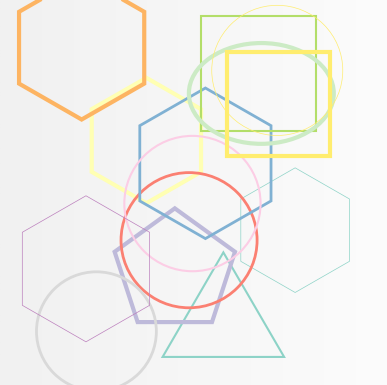[{"shape": "triangle", "thickness": 1.5, "radius": 0.91, "center": [0.576, 0.163]}, {"shape": "hexagon", "thickness": 0.5, "radius": 0.81, "center": [0.762, 0.402]}, {"shape": "hexagon", "thickness": 3, "radius": 0.81, "center": [0.378, 0.635]}, {"shape": "pentagon", "thickness": 3, "radius": 0.82, "center": [0.451, 0.296]}, {"shape": "circle", "thickness": 2, "radius": 0.88, "center": [0.488, 0.376]}, {"shape": "hexagon", "thickness": 2, "radius": 0.98, "center": [0.53, 0.576]}, {"shape": "hexagon", "thickness": 3, "radius": 0.93, "center": [0.211, 0.876]}, {"shape": "square", "thickness": 1.5, "radius": 0.75, "center": [0.667, 0.808]}, {"shape": "circle", "thickness": 1.5, "radius": 0.88, "center": [0.497, 0.471]}, {"shape": "circle", "thickness": 2, "radius": 0.77, "center": [0.249, 0.139]}, {"shape": "hexagon", "thickness": 0.5, "radius": 0.95, "center": [0.222, 0.302]}, {"shape": "oval", "thickness": 3, "radius": 0.93, "center": [0.674, 0.757]}, {"shape": "circle", "thickness": 0.5, "radius": 0.85, "center": [0.715, 0.817]}, {"shape": "square", "thickness": 3, "radius": 0.67, "center": [0.719, 0.73]}]